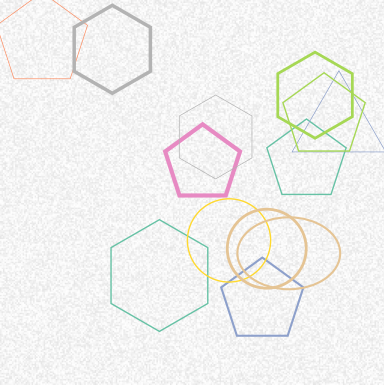[{"shape": "hexagon", "thickness": 1, "radius": 0.73, "center": [0.414, 0.284]}, {"shape": "pentagon", "thickness": 1, "radius": 0.54, "center": [0.796, 0.583]}, {"shape": "pentagon", "thickness": 0.5, "radius": 0.62, "center": [0.109, 0.896]}, {"shape": "triangle", "thickness": 0.5, "radius": 0.7, "center": [0.88, 0.676]}, {"shape": "pentagon", "thickness": 1.5, "radius": 0.56, "center": [0.681, 0.219]}, {"shape": "pentagon", "thickness": 3, "radius": 0.51, "center": [0.526, 0.575]}, {"shape": "pentagon", "thickness": 1, "radius": 0.56, "center": [0.842, 0.699]}, {"shape": "hexagon", "thickness": 2, "radius": 0.56, "center": [0.818, 0.753]}, {"shape": "circle", "thickness": 1, "radius": 0.54, "center": [0.595, 0.376]}, {"shape": "oval", "thickness": 1.5, "radius": 0.67, "center": [0.75, 0.342]}, {"shape": "circle", "thickness": 2, "radius": 0.51, "center": [0.693, 0.354]}, {"shape": "hexagon", "thickness": 2.5, "radius": 0.57, "center": [0.292, 0.872]}, {"shape": "hexagon", "thickness": 0.5, "radius": 0.54, "center": [0.56, 0.644]}]